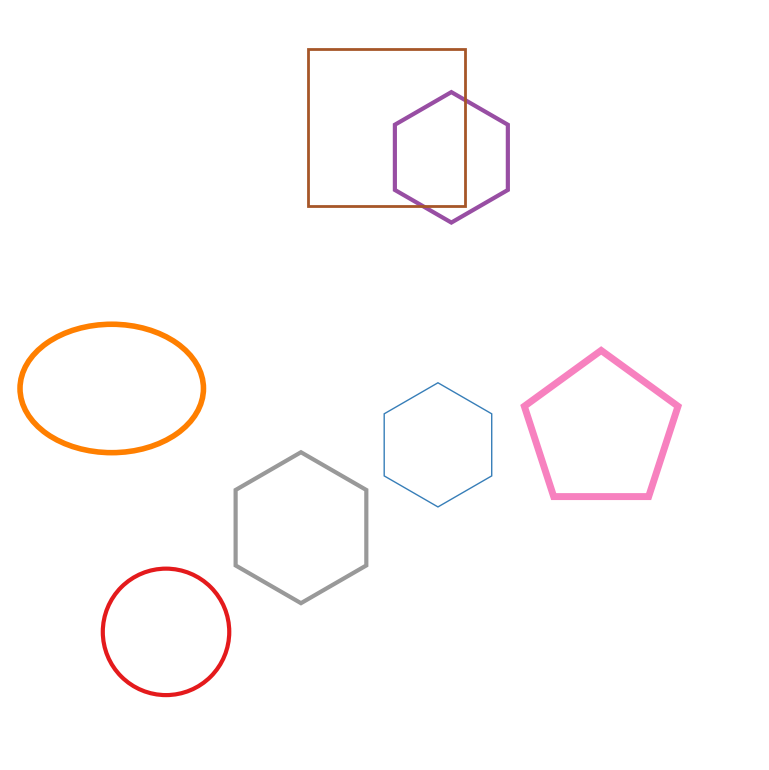[{"shape": "circle", "thickness": 1.5, "radius": 0.41, "center": [0.216, 0.179]}, {"shape": "hexagon", "thickness": 0.5, "radius": 0.4, "center": [0.569, 0.422]}, {"shape": "hexagon", "thickness": 1.5, "radius": 0.42, "center": [0.586, 0.796]}, {"shape": "oval", "thickness": 2, "radius": 0.6, "center": [0.145, 0.496]}, {"shape": "square", "thickness": 1, "radius": 0.51, "center": [0.502, 0.834]}, {"shape": "pentagon", "thickness": 2.5, "radius": 0.52, "center": [0.781, 0.44]}, {"shape": "hexagon", "thickness": 1.5, "radius": 0.49, "center": [0.391, 0.315]}]